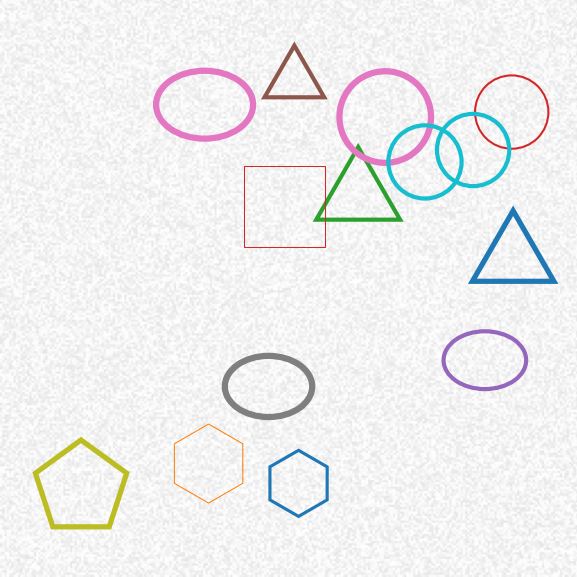[{"shape": "triangle", "thickness": 2.5, "radius": 0.41, "center": [0.889, 0.553]}, {"shape": "hexagon", "thickness": 1.5, "radius": 0.29, "center": [0.517, 0.162]}, {"shape": "hexagon", "thickness": 0.5, "radius": 0.34, "center": [0.361, 0.196]}, {"shape": "triangle", "thickness": 2, "radius": 0.42, "center": [0.62, 0.661]}, {"shape": "square", "thickness": 0.5, "radius": 0.35, "center": [0.492, 0.641]}, {"shape": "circle", "thickness": 1, "radius": 0.32, "center": [0.886, 0.805]}, {"shape": "oval", "thickness": 2, "radius": 0.36, "center": [0.84, 0.375]}, {"shape": "triangle", "thickness": 2, "radius": 0.3, "center": [0.51, 0.86]}, {"shape": "circle", "thickness": 3, "radius": 0.4, "center": [0.667, 0.796]}, {"shape": "oval", "thickness": 3, "radius": 0.42, "center": [0.354, 0.818]}, {"shape": "oval", "thickness": 3, "radius": 0.38, "center": [0.465, 0.33]}, {"shape": "pentagon", "thickness": 2.5, "radius": 0.42, "center": [0.14, 0.154]}, {"shape": "circle", "thickness": 2, "radius": 0.32, "center": [0.736, 0.719]}, {"shape": "circle", "thickness": 2, "radius": 0.31, "center": [0.819, 0.739]}]